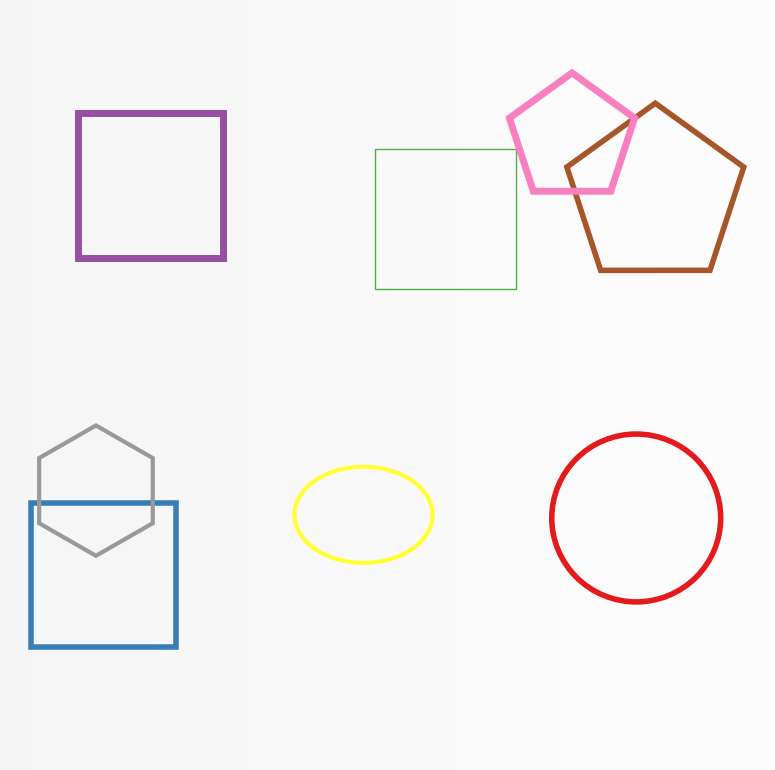[{"shape": "circle", "thickness": 2, "radius": 0.54, "center": [0.821, 0.327]}, {"shape": "square", "thickness": 2, "radius": 0.47, "center": [0.133, 0.254]}, {"shape": "square", "thickness": 0.5, "radius": 0.45, "center": [0.575, 0.715]}, {"shape": "square", "thickness": 2.5, "radius": 0.47, "center": [0.194, 0.759]}, {"shape": "oval", "thickness": 1.5, "radius": 0.45, "center": [0.469, 0.331]}, {"shape": "pentagon", "thickness": 2, "radius": 0.6, "center": [0.846, 0.746]}, {"shape": "pentagon", "thickness": 2.5, "radius": 0.42, "center": [0.738, 0.82]}, {"shape": "hexagon", "thickness": 1.5, "radius": 0.42, "center": [0.124, 0.363]}]